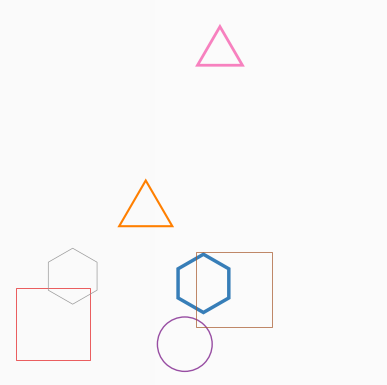[{"shape": "square", "thickness": 0.5, "radius": 0.47, "center": [0.136, 0.158]}, {"shape": "hexagon", "thickness": 2.5, "radius": 0.38, "center": [0.525, 0.264]}, {"shape": "circle", "thickness": 1, "radius": 0.35, "center": [0.477, 0.106]}, {"shape": "triangle", "thickness": 1.5, "radius": 0.4, "center": [0.376, 0.452]}, {"shape": "square", "thickness": 0.5, "radius": 0.49, "center": [0.605, 0.248]}, {"shape": "triangle", "thickness": 2, "radius": 0.33, "center": [0.568, 0.864]}, {"shape": "hexagon", "thickness": 0.5, "radius": 0.36, "center": [0.188, 0.283]}]